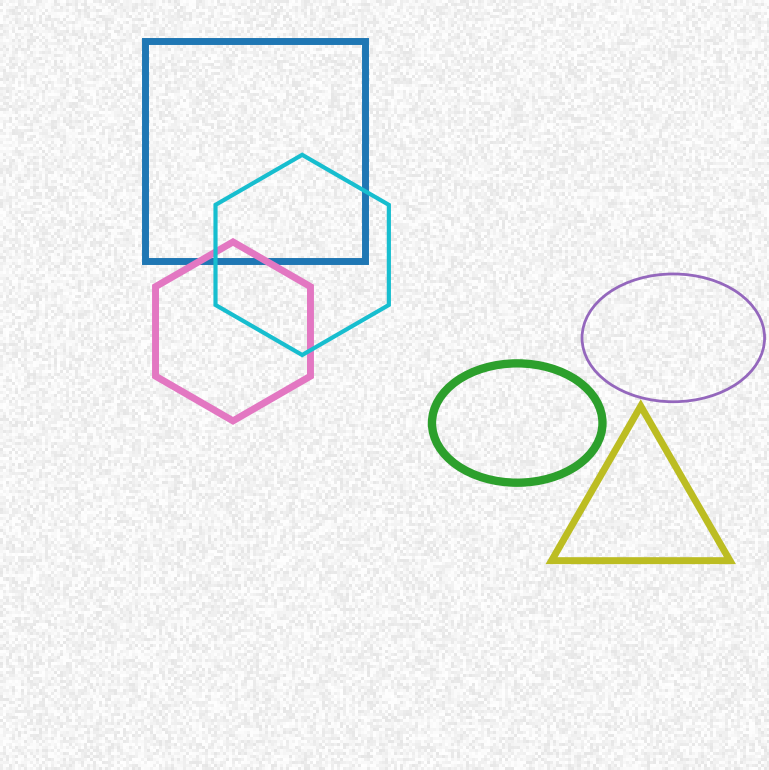[{"shape": "square", "thickness": 2.5, "radius": 0.71, "center": [0.331, 0.804]}, {"shape": "oval", "thickness": 3, "radius": 0.55, "center": [0.672, 0.451]}, {"shape": "oval", "thickness": 1, "radius": 0.59, "center": [0.874, 0.561]}, {"shape": "hexagon", "thickness": 2.5, "radius": 0.58, "center": [0.303, 0.57]}, {"shape": "triangle", "thickness": 2.5, "radius": 0.67, "center": [0.832, 0.339]}, {"shape": "hexagon", "thickness": 1.5, "radius": 0.65, "center": [0.392, 0.669]}]